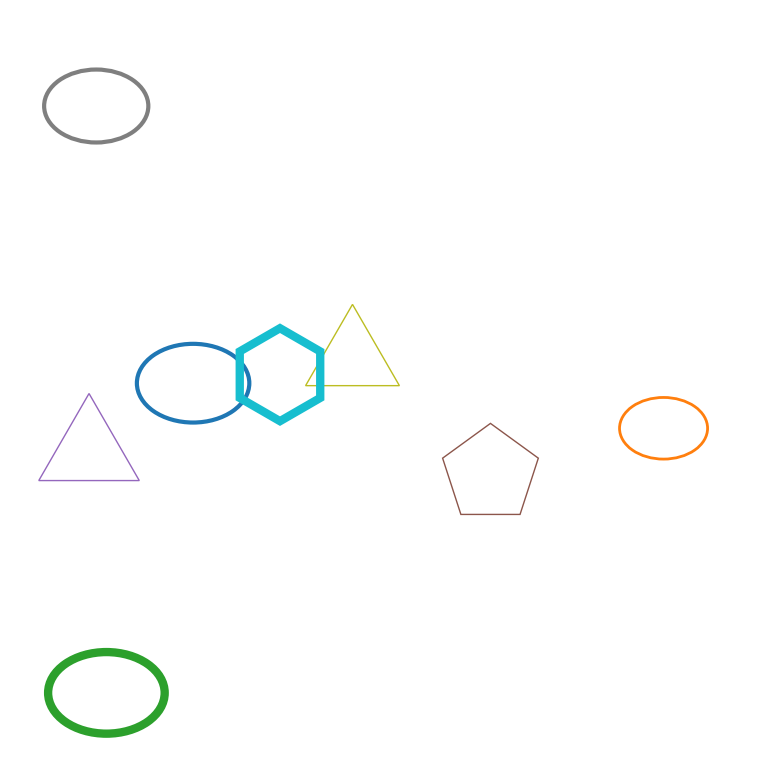[{"shape": "oval", "thickness": 1.5, "radius": 0.37, "center": [0.251, 0.502]}, {"shape": "oval", "thickness": 1, "radius": 0.29, "center": [0.862, 0.444]}, {"shape": "oval", "thickness": 3, "radius": 0.38, "center": [0.138, 0.1]}, {"shape": "triangle", "thickness": 0.5, "radius": 0.38, "center": [0.116, 0.414]}, {"shape": "pentagon", "thickness": 0.5, "radius": 0.33, "center": [0.637, 0.385]}, {"shape": "oval", "thickness": 1.5, "radius": 0.34, "center": [0.125, 0.862]}, {"shape": "triangle", "thickness": 0.5, "radius": 0.35, "center": [0.458, 0.534]}, {"shape": "hexagon", "thickness": 3, "radius": 0.3, "center": [0.364, 0.513]}]